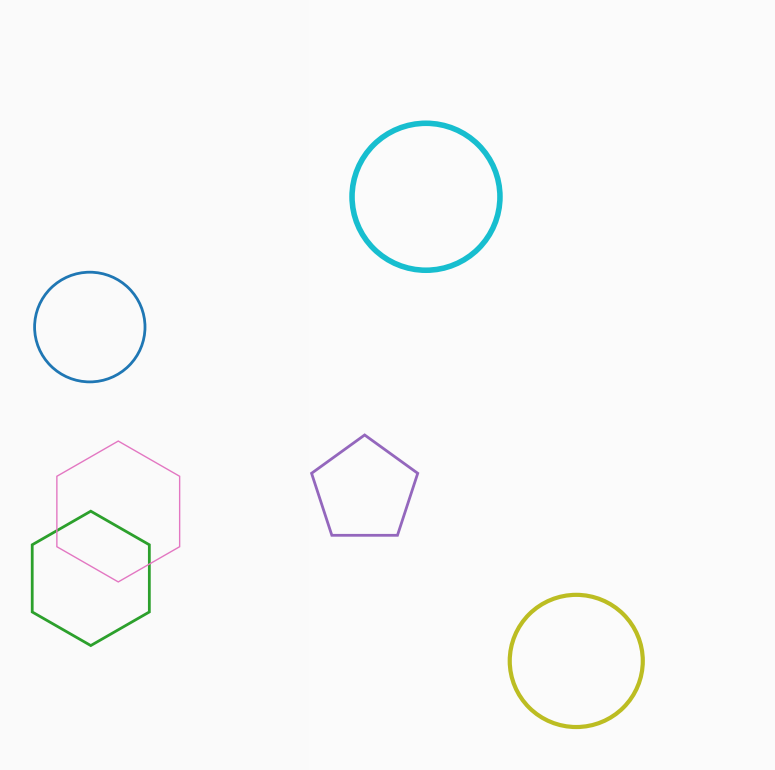[{"shape": "circle", "thickness": 1, "radius": 0.36, "center": [0.116, 0.575]}, {"shape": "hexagon", "thickness": 1, "radius": 0.44, "center": [0.117, 0.249]}, {"shape": "pentagon", "thickness": 1, "radius": 0.36, "center": [0.471, 0.363]}, {"shape": "hexagon", "thickness": 0.5, "radius": 0.46, "center": [0.153, 0.336]}, {"shape": "circle", "thickness": 1.5, "radius": 0.43, "center": [0.744, 0.142]}, {"shape": "circle", "thickness": 2, "radius": 0.48, "center": [0.55, 0.744]}]